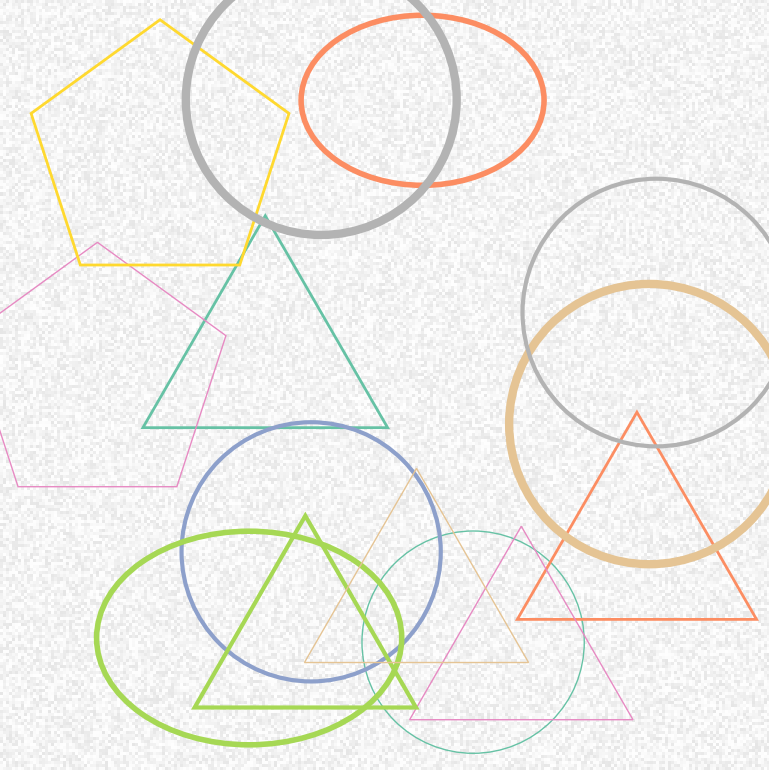[{"shape": "circle", "thickness": 0.5, "radius": 0.72, "center": [0.614, 0.166]}, {"shape": "triangle", "thickness": 1, "radius": 0.92, "center": [0.345, 0.536]}, {"shape": "oval", "thickness": 2, "radius": 0.79, "center": [0.549, 0.87]}, {"shape": "triangle", "thickness": 1, "radius": 0.9, "center": [0.827, 0.285]}, {"shape": "circle", "thickness": 1.5, "radius": 0.84, "center": [0.404, 0.283]}, {"shape": "triangle", "thickness": 0.5, "radius": 0.84, "center": [0.677, 0.149]}, {"shape": "pentagon", "thickness": 0.5, "radius": 0.88, "center": [0.127, 0.51]}, {"shape": "triangle", "thickness": 1.5, "radius": 0.83, "center": [0.397, 0.164]}, {"shape": "oval", "thickness": 2, "radius": 0.99, "center": [0.324, 0.171]}, {"shape": "pentagon", "thickness": 1, "radius": 0.88, "center": [0.208, 0.798]}, {"shape": "circle", "thickness": 3, "radius": 0.91, "center": [0.843, 0.449]}, {"shape": "triangle", "thickness": 0.5, "radius": 0.84, "center": [0.541, 0.224]}, {"shape": "circle", "thickness": 3, "radius": 0.88, "center": [0.417, 0.871]}, {"shape": "circle", "thickness": 1.5, "radius": 0.87, "center": [0.852, 0.594]}]